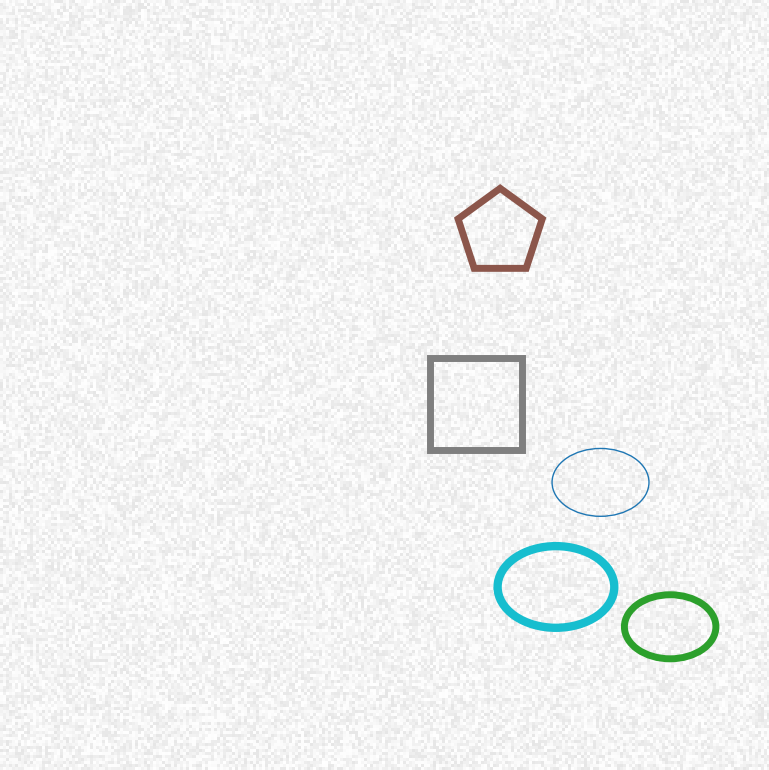[{"shape": "oval", "thickness": 0.5, "radius": 0.31, "center": [0.78, 0.374]}, {"shape": "oval", "thickness": 2.5, "radius": 0.3, "center": [0.87, 0.186]}, {"shape": "pentagon", "thickness": 2.5, "radius": 0.29, "center": [0.65, 0.698]}, {"shape": "square", "thickness": 2.5, "radius": 0.3, "center": [0.619, 0.475]}, {"shape": "oval", "thickness": 3, "radius": 0.38, "center": [0.722, 0.238]}]